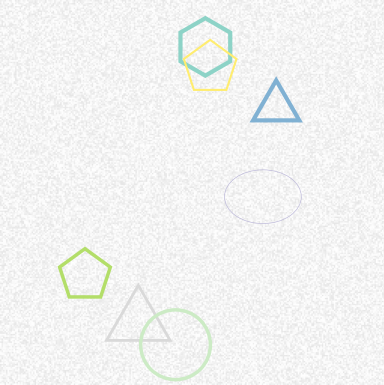[{"shape": "hexagon", "thickness": 3, "radius": 0.37, "center": [0.533, 0.878]}, {"shape": "oval", "thickness": 0.5, "radius": 0.5, "center": [0.683, 0.489]}, {"shape": "triangle", "thickness": 3, "radius": 0.35, "center": [0.717, 0.722]}, {"shape": "pentagon", "thickness": 2.5, "radius": 0.35, "center": [0.221, 0.285]}, {"shape": "triangle", "thickness": 2, "radius": 0.48, "center": [0.359, 0.164]}, {"shape": "circle", "thickness": 2.5, "radius": 0.45, "center": [0.456, 0.105]}, {"shape": "pentagon", "thickness": 1.5, "radius": 0.36, "center": [0.546, 0.825]}]